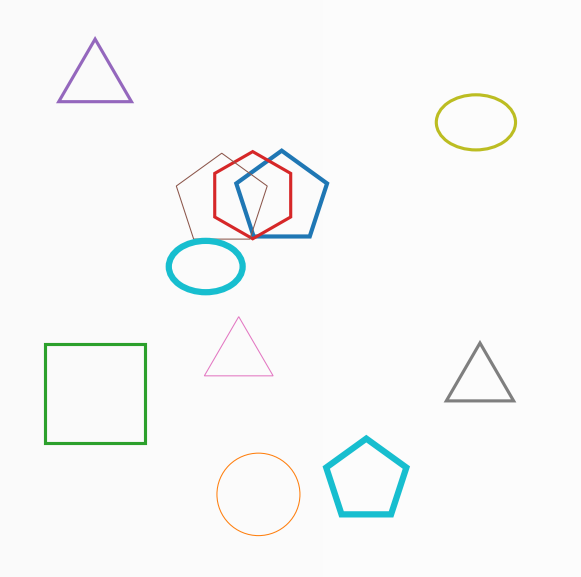[{"shape": "pentagon", "thickness": 2, "radius": 0.41, "center": [0.485, 0.656]}, {"shape": "circle", "thickness": 0.5, "radius": 0.36, "center": [0.445, 0.143]}, {"shape": "square", "thickness": 1.5, "radius": 0.43, "center": [0.163, 0.318]}, {"shape": "hexagon", "thickness": 1.5, "radius": 0.38, "center": [0.435, 0.661]}, {"shape": "triangle", "thickness": 1.5, "radius": 0.36, "center": [0.164, 0.859]}, {"shape": "pentagon", "thickness": 0.5, "radius": 0.41, "center": [0.382, 0.652]}, {"shape": "triangle", "thickness": 0.5, "radius": 0.34, "center": [0.411, 0.382]}, {"shape": "triangle", "thickness": 1.5, "radius": 0.33, "center": [0.826, 0.338]}, {"shape": "oval", "thickness": 1.5, "radius": 0.34, "center": [0.819, 0.787]}, {"shape": "oval", "thickness": 3, "radius": 0.32, "center": [0.354, 0.538]}, {"shape": "pentagon", "thickness": 3, "radius": 0.36, "center": [0.63, 0.167]}]